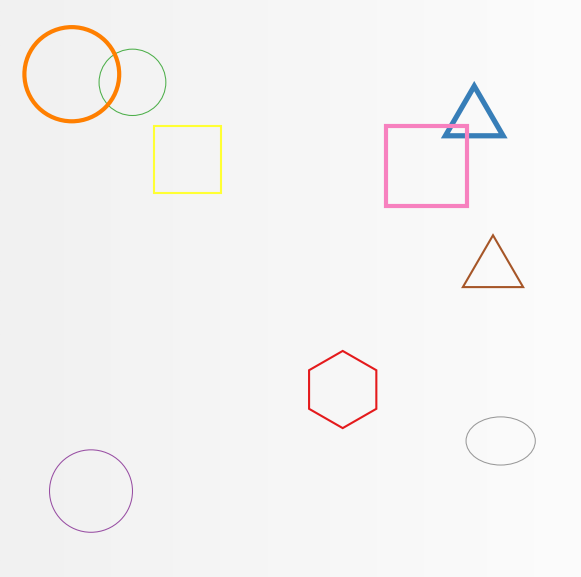[{"shape": "hexagon", "thickness": 1, "radius": 0.33, "center": [0.59, 0.325]}, {"shape": "triangle", "thickness": 2.5, "radius": 0.29, "center": [0.816, 0.793]}, {"shape": "circle", "thickness": 0.5, "radius": 0.29, "center": [0.228, 0.857]}, {"shape": "circle", "thickness": 0.5, "radius": 0.36, "center": [0.157, 0.149]}, {"shape": "circle", "thickness": 2, "radius": 0.41, "center": [0.124, 0.871]}, {"shape": "square", "thickness": 1, "radius": 0.29, "center": [0.323, 0.723]}, {"shape": "triangle", "thickness": 1, "radius": 0.3, "center": [0.848, 0.532]}, {"shape": "square", "thickness": 2, "radius": 0.35, "center": [0.734, 0.711]}, {"shape": "oval", "thickness": 0.5, "radius": 0.3, "center": [0.861, 0.236]}]